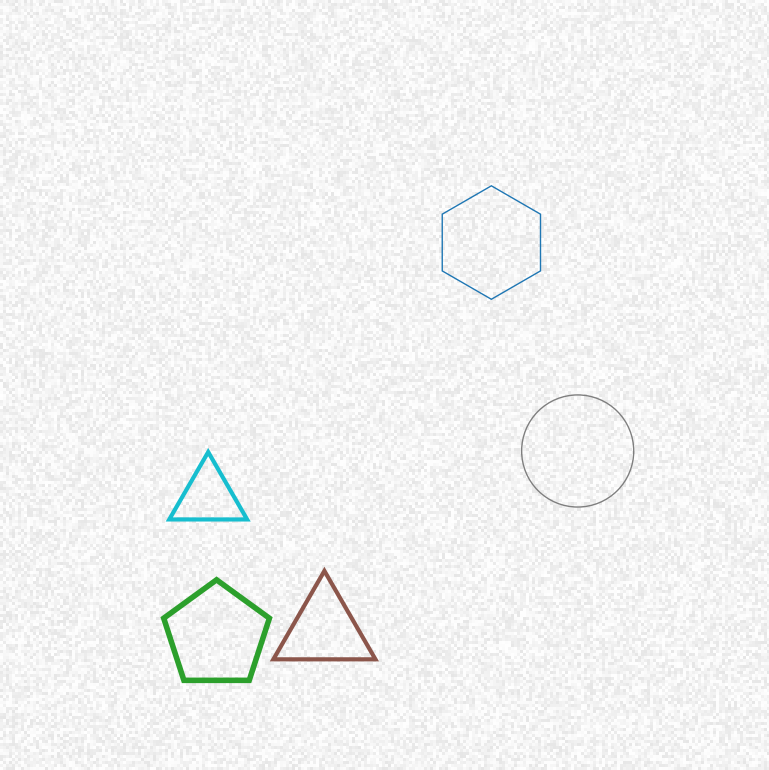[{"shape": "hexagon", "thickness": 0.5, "radius": 0.37, "center": [0.638, 0.685]}, {"shape": "pentagon", "thickness": 2, "radius": 0.36, "center": [0.281, 0.175]}, {"shape": "triangle", "thickness": 1.5, "radius": 0.38, "center": [0.421, 0.182]}, {"shape": "circle", "thickness": 0.5, "radius": 0.36, "center": [0.75, 0.414]}, {"shape": "triangle", "thickness": 1.5, "radius": 0.29, "center": [0.27, 0.355]}]